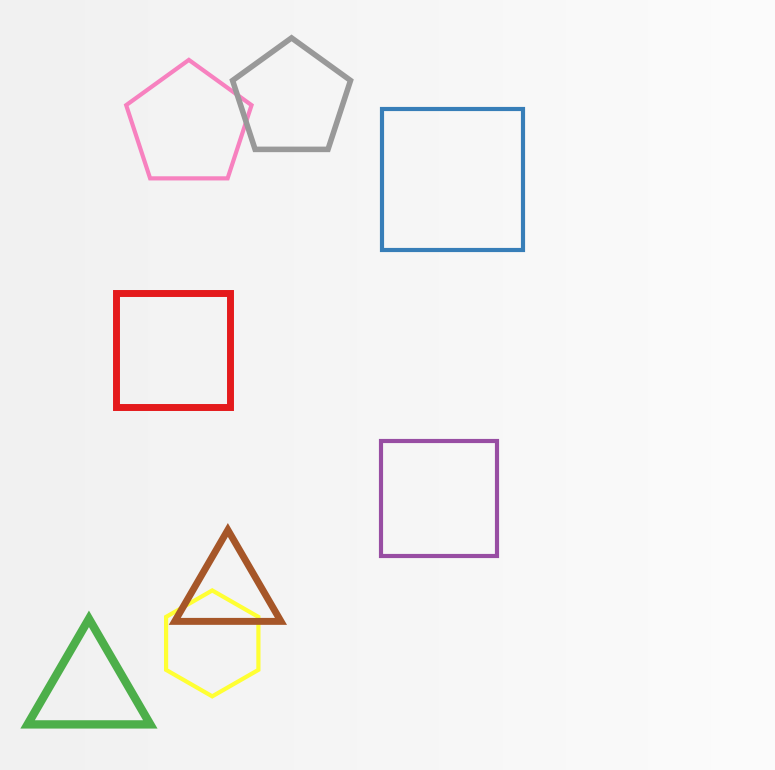[{"shape": "square", "thickness": 2.5, "radius": 0.37, "center": [0.223, 0.546]}, {"shape": "square", "thickness": 1.5, "radius": 0.46, "center": [0.584, 0.767]}, {"shape": "triangle", "thickness": 3, "radius": 0.46, "center": [0.115, 0.105]}, {"shape": "square", "thickness": 1.5, "radius": 0.37, "center": [0.567, 0.352]}, {"shape": "hexagon", "thickness": 1.5, "radius": 0.34, "center": [0.274, 0.164]}, {"shape": "triangle", "thickness": 2.5, "radius": 0.4, "center": [0.294, 0.233]}, {"shape": "pentagon", "thickness": 1.5, "radius": 0.43, "center": [0.244, 0.837]}, {"shape": "pentagon", "thickness": 2, "radius": 0.4, "center": [0.376, 0.871]}]